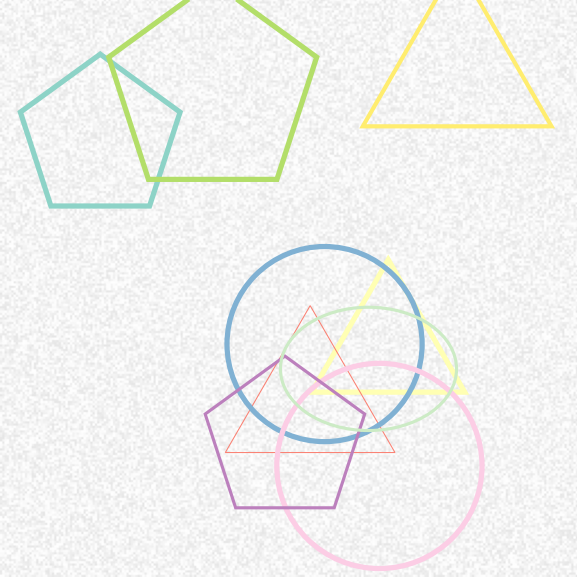[{"shape": "pentagon", "thickness": 2.5, "radius": 0.73, "center": [0.174, 0.76]}, {"shape": "triangle", "thickness": 2.5, "radius": 0.76, "center": [0.672, 0.397]}, {"shape": "triangle", "thickness": 0.5, "radius": 0.85, "center": [0.537, 0.3]}, {"shape": "circle", "thickness": 2.5, "radius": 0.84, "center": [0.562, 0.403]}, {"shape": "pentagon", "thickness": 2.5, "radius": 0.95, "center": [0.368, 0.842]}, {"shape": "circle", "thickness": 2.5, "radius": 0.89, "center": [0.657, 0.192]}, {"shape": "pentagon", "thickness": 1.5, "radius": 0.73, "center": [0.493, 0.237]}, {"shape": "oval", "thickness": 1.5, "radius": 0.76, "center": [0.638, 0.36]}, {"shape": "triangle", "thickness": 2, "radius": 0.94, "center": [0.792, 0.875]}]